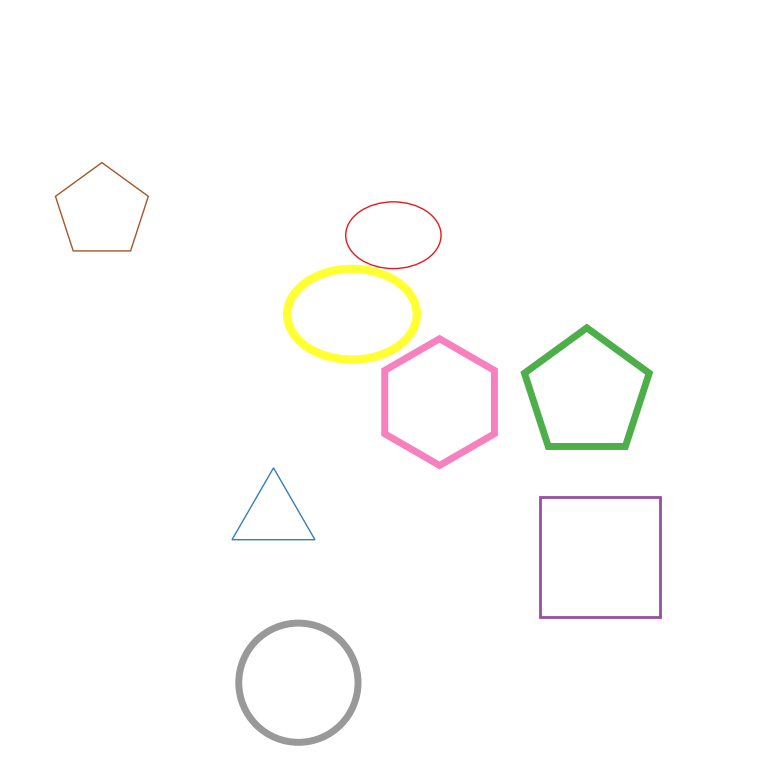[{"shape": "oval", "thickness": 0.5, "radius": 0.31, "center": [0.511, 0.695]}, {"shape": "triangle", "thickness": 0.5, "radius": 0.31, "center": [0.355, 0.33]}, {"shape": "pentagon", "thickness": 2.5, "radius": 0.43, "center": [0.762, 0.489]}, {"shape": "square", "thickness": 1, "radius": 0.39, "center": [0.779, 0.277]}, {"shape": "oval", "thickness": 3, "radius": 0.42, "center": [0.457, 0.592]}, {"shape": "pentagon", "thickness": 0.5, "radius": 0.32, "center": [0.132, 0.725]}, {"shape": "hexagon", "thickness": 2.5, "radius": 0.41, "center": [0.571, 0.478]}, {"shape": "circle", "thickness": 2.5, "radius": 0.39, "center": [0.388, 0.113]}]